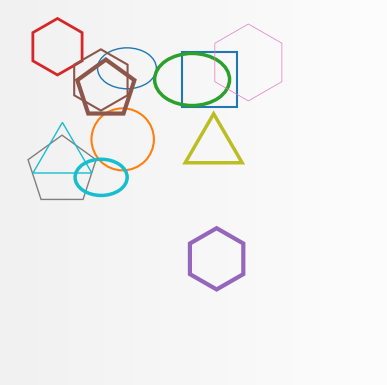[{"shape": "oval", "thickness": 1, "radius": 0.38, "center": [0.328, 0.823]}, {"shape": "square", "thickness": 1.5, "radius": 0.35, "center": [0.54, 0.794]}, {"shape": "circle", "thickness": 1.5, "radius": 0.4, "center": [0.317, 0.638]}, {"shape": "oval", "thickness": 2.5, "radius": 0.48, "center": [0.496, 0.794]}, {"shape": "hexagon", "thickness": 2, "radius": 0.37, "center": [0.148, 0.879]}, {"shape": "hexagon", "thickness": 3, "radius": 0.4, "center": [0.559, 0.328]}, {"shape": "hexagon", "thickness": 1.5, "radius": 0.4, "center": [0.26, 0.792]}, {"shape": "pentagon", "thickness": 3, "radius": 0.39, "center": [0.273, 0.768]}, {"shape": "hexagon", "thickness": 0.5, "radius": 0.5, "center": [0.641, 0.838]}, {"shape": "pentagon", "thickness": 1, "radius": 0.46, "center": [0.16, 0.557]}, {"shape": "triangle", "thickness": 2.5, "radius": 0.42, "center": [0.551, 0.62]}, {"shape": "oval", "thickness": 2.5, "radius": 0.34, "center": [0.261, 0.539]}, {"shape": "triangle", "thickness": 1, "radius": 0.44, "center": [0.161, 0.594]}]